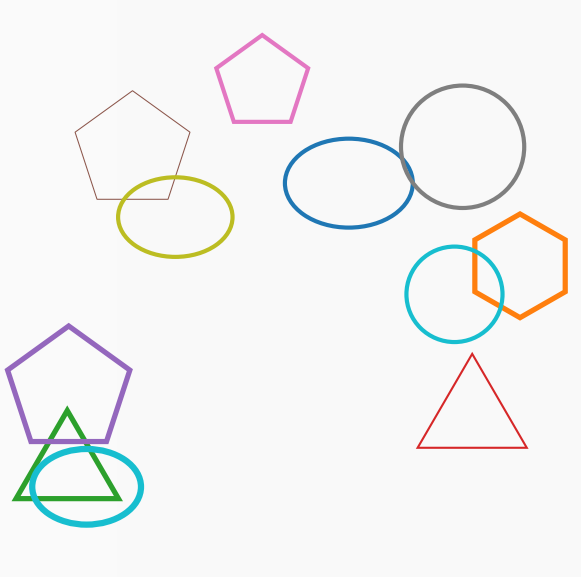[{"shape": "oval", "thickness": 2, "radius": 0.55, "center": [0.6, 0.682]}, {"shape": "hexagon", "thickness": 2.5, "radius": 0.45, "center": [0.895, 0.539]}, {"shape": "triangle", "thickness": 2.5, "radius": 0.51, "center": [0.116, 0.187]}, {"shape": "triangle", "thickness": 1, "radius": 0.54, "center": [0.812, 0.278]}, {"shape": "pentagon", "thickness": 2.5, "radius": 0.55, "center": [0.118, 0.324]}, {"shape": "pentagon", "thickness": 0.5, "radius": 0.52, "center": [0.228, 0.738]}, {"shape": "pentagon", "thickness": 2, "radius": 0.42, "center": [0.451, 0.855]}, {"shape": "circle", "thickness": 2, "radius": 0.53, "center": [0.796, 0.745]}, {"shape": "oval", "thickness": 2, "radius": 0.49, "center": [0.302, 0.623]}, {"shape": "oval", "thickness": 3, "radius": 0.47, "center": [0.149, 0.156]}, {"shape": "circle", "thickness": 2, "radius": 0.41, "center": [0.782, 0.489]}]